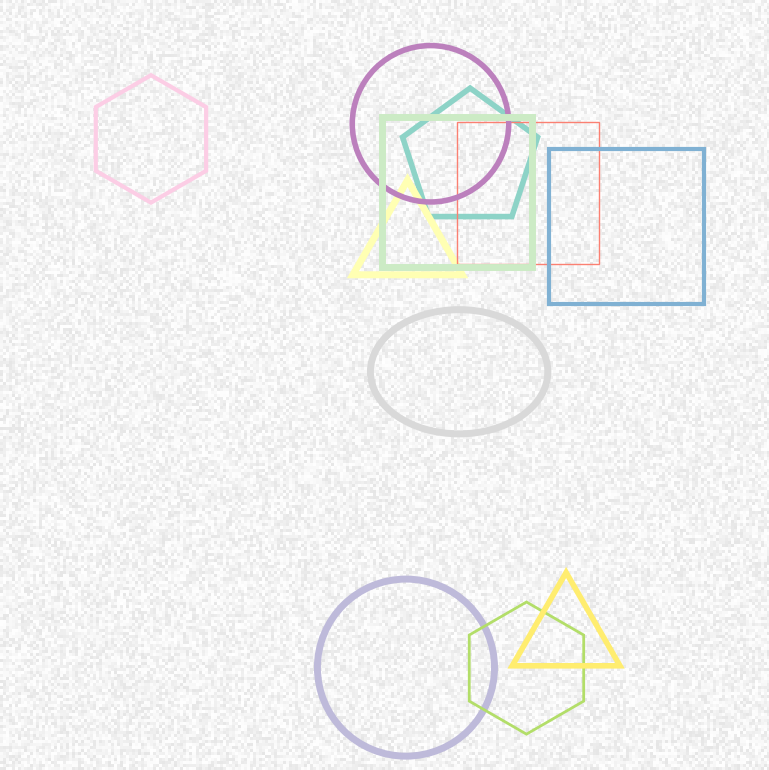[{"shape": "pentagon", "thickness": 2, "radius": 0.46, "center": [0.611, 0.793]}, {"shape": "triangle", "thickness": 2.5, "radius": 0.41, "center": [0.529, 0.684]}, {"shape": "circle", "thickness": 2.5, "radius": 0.57, "center": [0.527, 0.133]}, {"shape": "square", "thickness": 0.5, "radius": 0.46, "center": [0.686, 0.749]}, {"shape": "square", "thickness": 1.5, "radius": 0.5, "center": [0.814, 0.706]}, {"shape": "hexagon", "thickness": 1, "radius": 0.43, "center": [0.684, 0.132]}, {"shape": "hexagon", "thickness": 1.5, "radius": 0.41, "center": [0.196, 0.82]}, {"shape": "oval", "thickness": 2.5, "radius": 0.58, "center": [0.596, 0.517]}, {"shape": "circle", "thickness": 2, "radius": 0.51, "center": [0.559, 0.839]}, {"shape": "square", "thickness": 2.5, "radius": 0.49, "center": [0.593, 0.751]}, {"shape": "triangle", "thickness": 2, "radius": 0.4, "center": [0.735, 0.176]}]